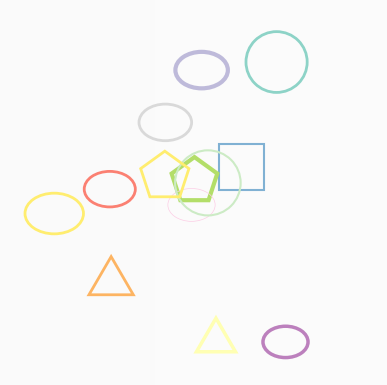[{"shape": "circle", "thickness": 2, "radius": 0.39, "center": [0.714, 0.839]}, {"shape": "triangle", "thickness": 2.5, "radius": 0.29, "center": [0.557, 0.115]}, {"shape": "oval", "thickness": 3, "radius": 0.34, "center": [0.52, 0.818]}, {"shape": "oval", "thickness": 2, "radius": 0.33, "center": [0.283, 0.509]}, {"shape": "square", "thickness": 1.5, "radius": 0.3, "center": [0.623, 0.566]}, {"shape": "triangle", "thickness": 2, "radius": 0.33, "center": [0.287, 0.267]}, {"shape": "pentagon", "thickness": 3, "radius": 0.31, "center": [0.502, 0.53]}, {"shape": "oval", "thickness": 0.5, "radius": 0.3, "center": [0.494, 0.468]}, {"shape": "oval", "thickness": 2, "radius": 0.34, "center": [0.427, 0.682]}, {"shape": "oval", "thickness": 2.5, "radius": 0.29, "center": [0.737, 0.112]}, {"shape": "circle", "thickness": 1.5, "radius": 0.42, "center": [0.536, 0.525]}, {"shape": "oval", "thickness": 2, "radius": 0.38, "center": [0.14, 0.445]}, {"shape": "pentagon", "thickness": 2, "radius": 0.33, "center": [0.425, 0.542]}]